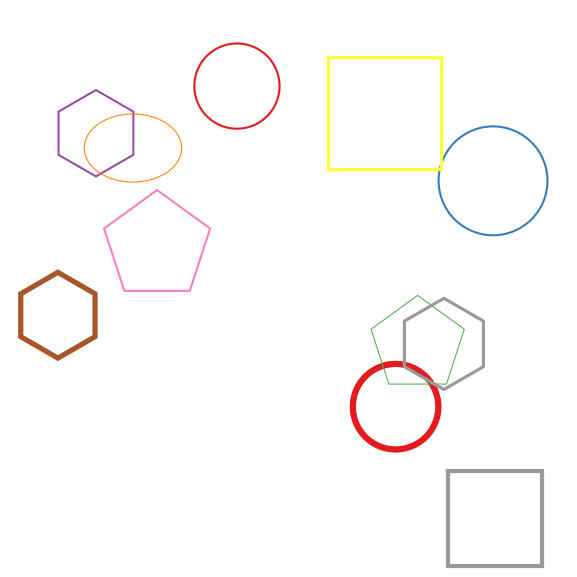[{"shape": "circle", "thickness": 1, "radius": 0.37, "center": [0.41, 0.85]}, {"shape": "circle", "thickness": 3, "radius": 0.37, "center": [0.685, 0.295]}, {"shape": "circle", "thickness": 1, "radius": 0.47, "center": [0.854, 0.686]}, {"shape": "pentagon", "thickness": 0.5, "radius": 0.42, "center": [0.723, 0.403]}, {"shape": "hexagon", "thickness": 1, "radius": 0.37, "center": [0.166, 0.768]}, {"shape": "oval", "thickness": 0.5, "radius": 0.42, "center": [0.23, 0.743]}, {"shape": "square", "thickness": 1.5, "radius": 0.49, "center": [0.666, 0.804]}, {"shape": "hexagon", "thickness": 2.5, "radius": 0.37, "center": [0.1, 0.453]}, {"shape": "pentagon", "thickness": 1, "radius": 0.48, "center": [0.272, 0.574]}, {"shape": "square", "thickness": 2, "radius": 0.41, "center": [0.858, 0.101]}, {"shape": "hexagon", "thickness": 1.5, "radius": 0.39, "center": [0.769, 0.404]}]